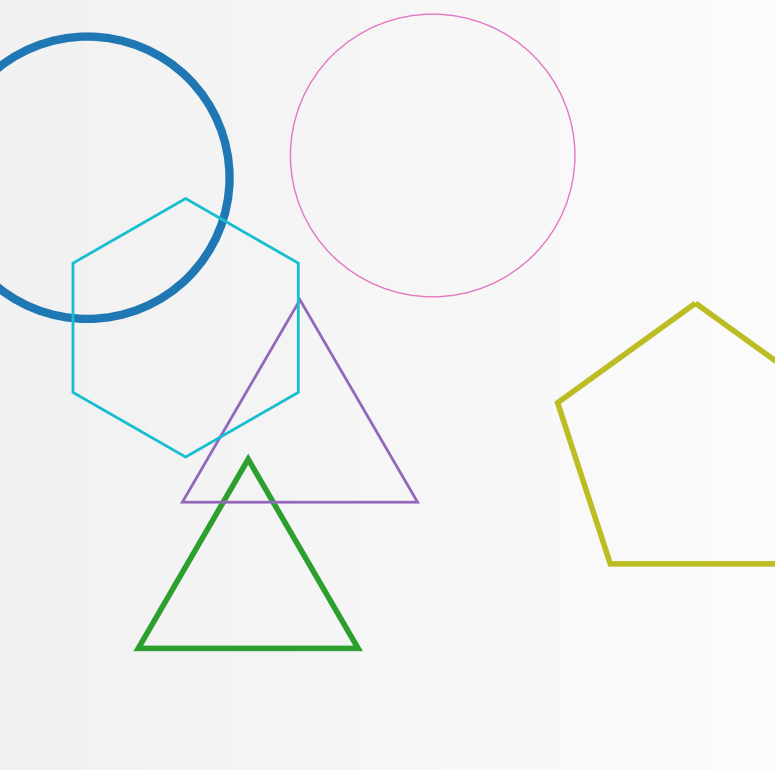[{"shape": "circle", "thickness": 3, "radius": 0.92, "center": [0.113, 0.769]}, {"shape": "triangle", "thickness": 2, "radius": 0.82, "center": [0.32, 0.24]}, {"shape": "triangle", "thickness": 1, "radius": 0.88, "center": [0.387, 0.435]}, {"shape": "circle", "thickness": 0.5, "radius": 0.92, "center": [0.558, 0.798]}, {"shape": "pentagon", "thickness": 2, "radius": 0.94, "center": [0.897, 0.419]}, {"shape": "hexagon", "thickness": 1, "radius": 0.84, "center": [0.24, 0.574]}]